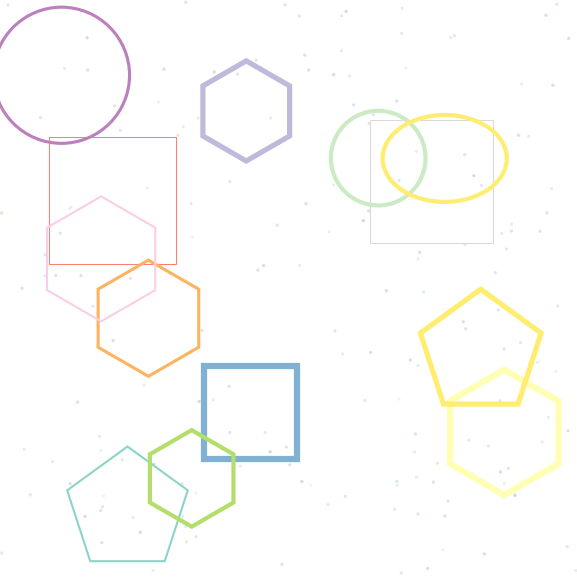[{"shape": "pentagon", "thickness": 1, "radius": 0.55, "center": [0.221, 0.116]}, {"shape": "hexagon", "thickness": 3, "radius": 0.54, "center": [0.873, 0.25]}, {"shape": "hexagon", "thickness": 2.5, "radius": 0.43, "center": [0.426, 0.807]}, {"shape": "square", "thickness": 0.5, "radius": 0.55, "center": [0.195, 0.653]}, {"shape": "square", "thickness": 3, "radius": 0.4, "center": [0.434, 0.285]}, {"shape": "hexagon", "thickness": 1.5, "radius": 0.5, "center": [0.257, 0.448]}, {"shape": "hexagon", "thickness": 2, "radius": 0.42, "center": [0.332, 0.171]}, {"shape": "hexagon", "thickness": 1, "radius": 0.54, "center": [0.175, 0.551]}, {"shape": "square", "thickness": 0.5, "radius": 0.53, "center": [0.747, 0.685]}, {"shape": "circle", "thickness": 1.5, "radius": 0.59, "center": [0.106, 0.869]}, {"shape": "circle", "thickness": 2, "radius": 0.41, "center": [0.655, 0.725]}, {"shape": "oval", "thickness": 2, "radius": 0.54, "center": [0.77, 0.725]}, {"shape": "pentagon", "thickness": 2.5, "radius": 0.55, "center": [0.832, 0.388]}]